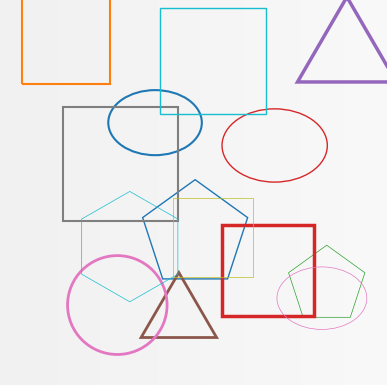[{"shape": "oval", "thickness": 1.5, "radius": 0.6, "center": [0.4, 0.681]}, {"shape": "pentagon", "thickness": 1, "radius": 0.71, "center": [0.504, 0.391]}, {"shape": "square", "thickness": 1.5, "radius": 0.57, "center": [0.171, 0.896]}, {"shape": "pentagon", "thickness": 0.5, "radius": 0.52, "center": [0.843, 0.26]}, {"shape": "square", "thickness": 2.5, "radius": 0.59, "center": [0.692, 0.298]}, {"shape": "oval", "thickness": 1, "radius": 0.68, "center": [0.709, 0.622]}, {"shape": "triangle", "thickness": 2.5, "radius": 0.74, "center": [0.895, 0.861]}, {"shape": "triangle", "thickness": 2, "radius": 0.56, "center": [0.462, 0.18]}, {"shape": "oval", "thickness": 0.5, "radius": 0.58, "center": [0.831, 0.226]}, {"shape": "circle", "thickness": 2, "radius": 0.64, "center": [0.303, 0.208]}, {"shape": "square", "thickness": 1.5, "radius": 0.74, "center": [0.312, 0.574]}, {"shape": "square", "thickness": 0.5, "radius": 0.51, "center": [0.549, 0.383]}, {"shape": "hexagon", "thickness": 0.5, "radius": 0.72, "center": [0.335, 0.359]}, {"shape": "square", "thickness": 1, "radius": 0.69, "center": [0.55, 0.842]}]